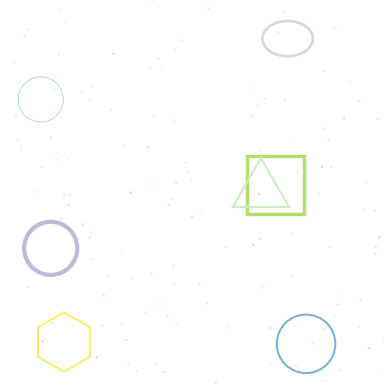[{"shape": "circle", "thickness": 0.5, "radius": 0.29, "center": [0.106, 0.742]}, {"shape": "circle", "thickness": 3, "radius": 0.35, "center": [0.132, 0.355]}, {"shape": "circle", "thickness": 1.5, "radius": 0.38, "center": [0.795, 0.107]}, {"shape": "square", "thickness": 2.5, "radius": 0.37, "center": [0.715, 0.52]}, {"shape": "oval", "thickness": 2, "radius": 0.33, "center": [0.747, 0.9]}, {"shape": "triangle", "thickness": 1.5, "radius": 0.42, "center": [0.678, 0.505]}, {"shape": "hexagon", "thickness": 1.5, "radius": 0.39, "center": [0.166, 0.112]}]